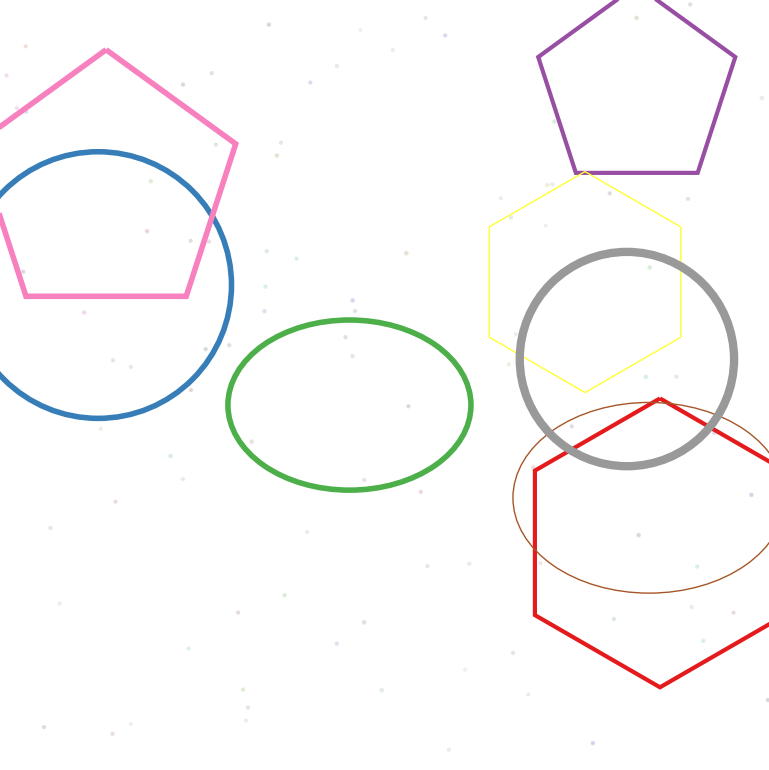[{"shape": "hexagon", "thickness": 1.5, "radius": 0.94, "center": [0.857, 0.295]}, {"shape": "circle", "thickness": 2, "radius": 0.87, "center": [0.128, 0.63]}, {"shape": "oval", "thickness": 2, "radius": 0.79, "center": [0.454, 0.474]}, {"shape": "pentagon", "thickness": 1.5, "radius": 0.67, "center": [0.827, 0.884]}, {"shape": "hexagon", "thickness": 0.5, "radius": 0.72, "center": [0.76, 0.634]}, {"shape": "oval", "thickness": 0.5, "radius": 0.88, "center": [0.843, 0.354]}, {"shape": "pentagon", "thickness": 2, "radius": 0.89, "center": [0.138, 0.758]}, {"shape": "circle", "thickness": 3, "radius": 0.7, "center": [0.814, 0.534]}]